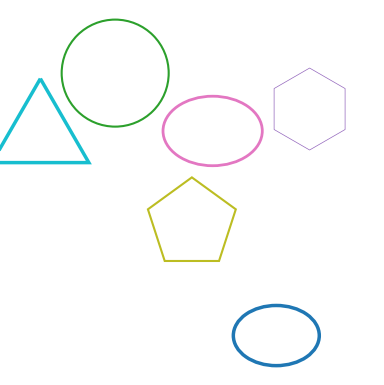[{"shape": "oval", "thickness": 2.5, "radius": 0.56, "center": [0.718, 0.128]}, {"shape": "circle", "thickness": 1.5, "radius": 0.69, "center": [0.299, 0.81]}, {"shape": "hexagon", "thickness": 0.5, "radius": 0.53, "center": [0.804, 0.717]}, {"shape": "oval", "thickness": 2, "radius": 0.64, "center": [0.552, 0.66]}, {"shape": "pentagon", "thickness": 1.5, "radius": 0.6, "center": [0.498, 0.419]}, {"shape": "triangle", "thickness": 2.5, "radius": 0.73, "center": [0.105, 0.65]}]